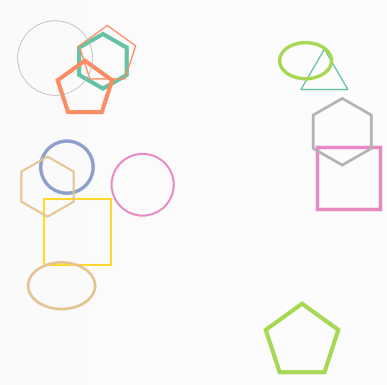[{"shape": "triangle", "thickness": 1, "radius": 0.35, "center": [0.837, 0.802]}, {"shape": "hexagon", "thickness": 3, "radius": 0.35, "center": [0.266, 0.841]}, {"shape": "pentagon", "thickness": 1, "radius": 0.38, "center": [0.277, 0.857]}, {"shape": "pentagon", "thickness": 3, "radius": 0.37, "center": [0.219, 0.769]}, {"shape": "circle", "thickness": 2.5, "radius": 0.34, "center": [0.173, 0.566]}, {"shape": "circle", "thickness": 1.5, "radius": 0.4, "center": [0.368, 0.52]}, {"shape": "square", "thickness": 2.5, "radius": 0.4, "center": [0.899, 0.538]}, {"shape": "oval", "thickness": 2.5, "radius": 0.33, "center": [0.789, 0.842]}, {"shape": "pentagon", "thickness": 3, "radius": 0.49, "center": [0.779, 0.113]}, {"shape": "square", "thickness": 1.5, "radius": 0.43, "center": [0.201, 0.397]}, {"shape": "oval", "thickness": 2, "radius": 0.43, "center": [0.159, 0.258]}, {"shape": "hexagon", "thickness": 1.5, "radius": 0.39, "center": [0.123, 0.515]}, {"shape": "circle", "thickness": 0.5, "radius": 0.48, "center": [0.142, 0.849]}, {"shape": "hexagon", "thickness": 2, "radius": 0.43, "center": [0.883, 0.658]}]